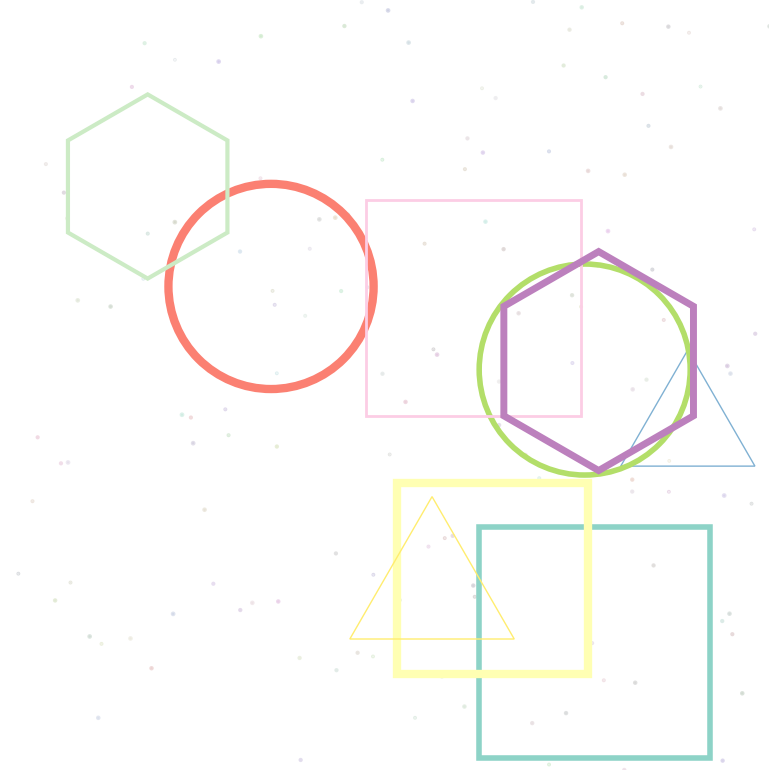[{"shape": "square", "thickness": 2, "radius": 0.75, "center": [0.772, 0.166]}, {"shape": "square", "thickness": 3, "radius": 0.62, "center": [0.64, 0.249]}, {"shape": "circle", "thickness": 3, "radius": 0.67, "center": [0.352, 0.628]}, {"shape": "triangle", "thickness": 0.5, "radius": 0.5, "center": [0.893, 0.445]}, {"shape": "circle", "thickness": 2, "radius": 0.69, "center": [0.759, 0.52]}, {"shape": "square", "thickness": 1, "radius": 0.7, "center": [0.615, 0.6]}, {"shape": "hexagon", "thickness": 2.5, "radius": 0.71, "center": [0.777, 0.531]}, {"shape": "hexagon", "thickness": 1.5, "radius": 0.6, "center": [0.192, 0.758]}, {"shape": "triangle", "thickness": 0.5, "radius": 0.62, "center": [0.561, 0.232]}]